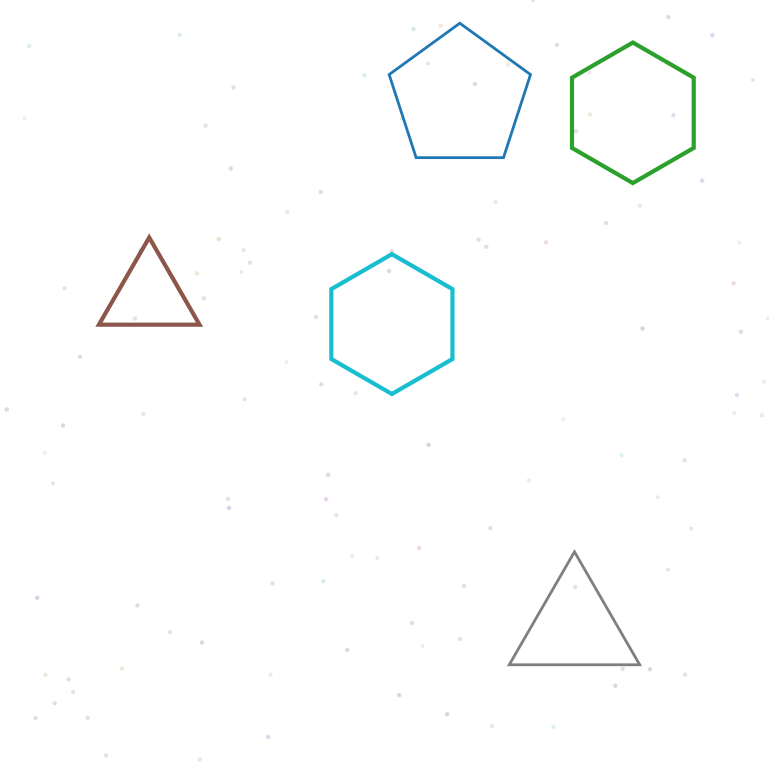[{"shape": "pentagon", "thickness": 1, "radius": 0.48, "center": [0.597, 0.873]}, {"shape": "hexagon", "thickness": 1.5, "radius": 0.46, "center": [0.822, 0.854]}, {"shape": "triangle", "thickness": 1.5, "radius": 0.38, "center": [0.194, 0.616]}, {"shape": "triangle", "thickness": 1, "radius": 0.49, "center": [0.746, 0.186]}, {"shape": "hexagon", "thickness": 1.5, "radius": 0.45, "center": [0.509, 0.579]}]